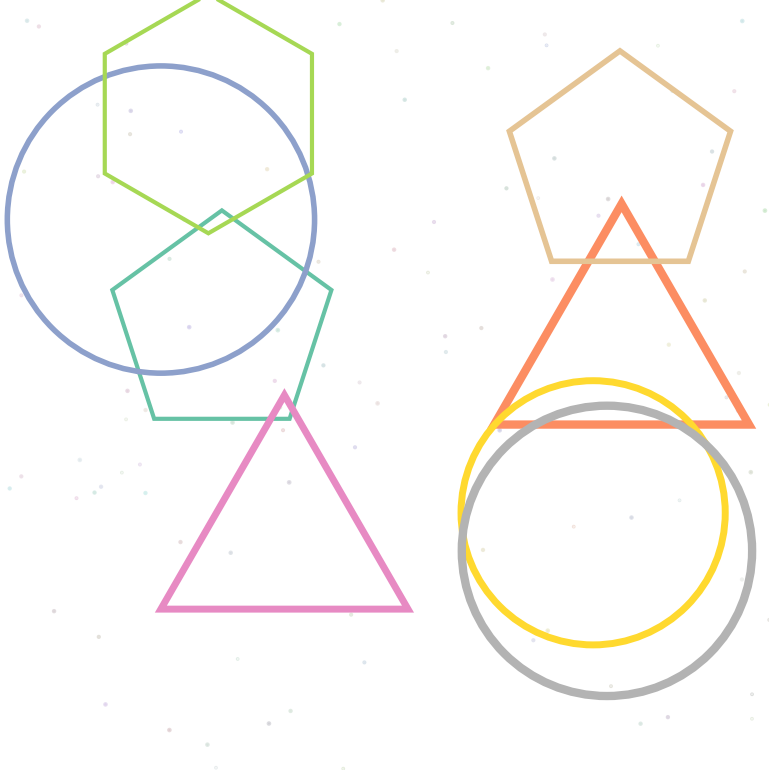[{"shape": "pentagon", "thickness": 1.5, "radius": 0.75, "center": [0.288, 0.577]}, {"shape": "triangle", "thickness": 3, "radius": 0.96, "center": [0.807, 0.544]}, {"shape": "circle", "thickness": 2, "radius": 1.0, "center": [0.209, 0.715]}, {"shape": "triangle", "thickness": 2.5, "radius": 0.93, "center": [0.369, 0.302]}, {"shape": "hexagon", "thickness": 1.5, "radius": 0.78, "center": [0.271, 0.852]}, {"shape": "circle", "thickness": 2.5, "radius": 0.86, "center": [0.77, 0.334]}, {"shape": "pentagon", "thickness": 2, "radius": 0.76, "center": [0.805, 0.783]}, {"shape": "circle", "thickness": 3, "radius": 0.94, "center": [0.788, 0.285]}]